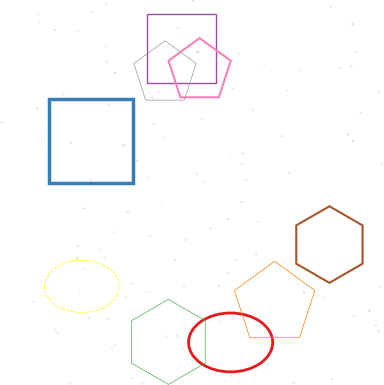[{"shape": "oval", "thickness": 2, "radius": 0.55, "center": [0.599, 0.111]}, {"shape": "square", "thickness": 2.5, "radius": 0.54, "center": [0.237, 0.634]}, {"shape": "hexagon", "thickness": 0.5, "radius": 0.55, "center": [0.437, 0.112]}, {"shape": "square", "thickness": 1, "radius": 0.45, "center": [0.472, 0.874]}, {"shape": "pentagon", "thickness": 0.5, "radius": 0.55, "center": [0.713, 0.212]}, {"shape": "oval", "thickness": 0.5, "radius": 0.49, "center": [0.212, 0.256]}, {"shape": "hexagon", "thickness": 1.5, "radius": 0.5, "center": [0.856, 0.365]}, {"shape": "pentagon", "thickness": 1.5, "radius": 0.42, "center": [0.518, 0.816]}, {"shape": "pentagon", "thickness": 0.5, "radius": 0.43, "center": [0.429, 0.809]}]